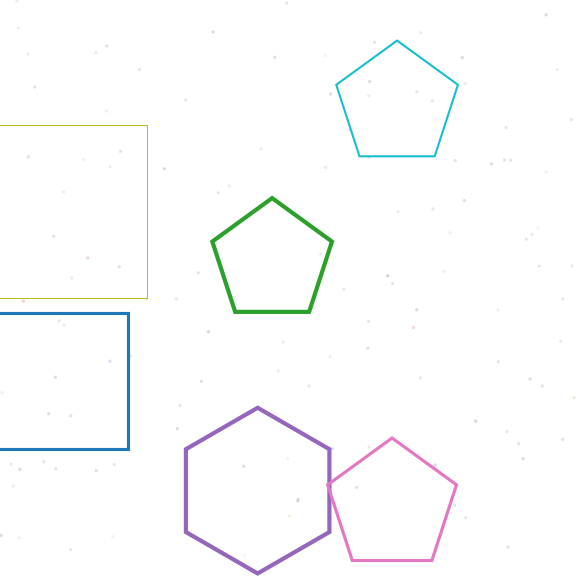[{"shape": "square", "thickness": 1.5, "radius": 0.59, "center": [0.105, 0.339]}, {"shape": "pentagon", "thickness": 2, "radius": 0.54, "center": [0.471, 0.547]}, {"shape": "hexagon", "thickness": 2, "radius": 0.72, "center": [0.446, 0.15]}, {"shape": "pentagon", "thickness": 1.5, "radius": 0.59, "center": [0.679, 0.123]}, {"shape": "square", "thickness": 0.5, "radius": 0.75, "center": [0.104, 0.632]}, {"shape": "pentagon", "thickness": 1, "radius": 0.55, "center": [0.688, 0.818]}]